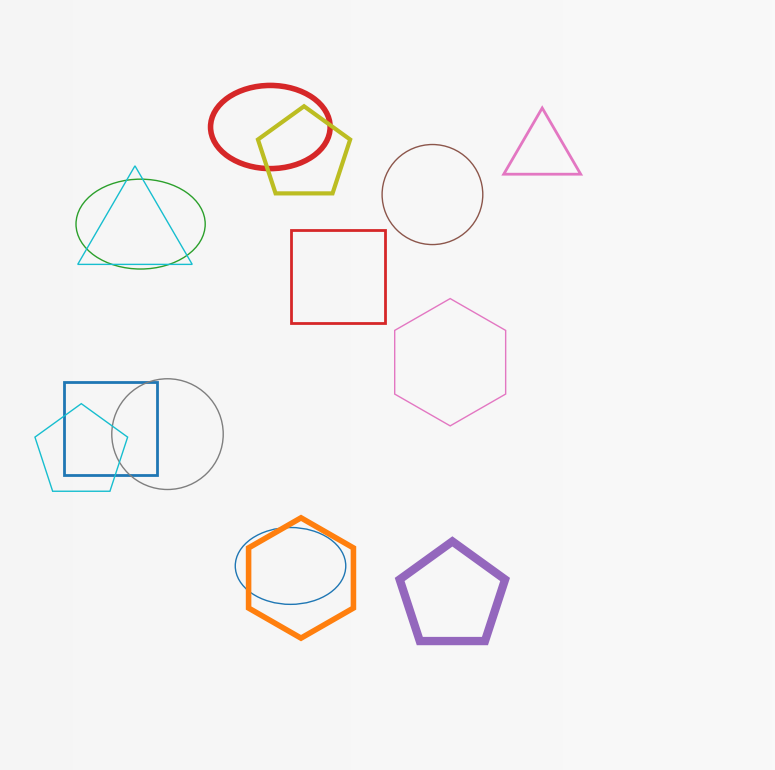[{"shape": "square", "thickness": 1, "radius": 0.3, "center": [0.143, 0.444]}, {"shape": "oval", "thickness": 0.5, "radius": 0.36, "center": [0.375, 0.265]}, {"shape": "hexagon", "thickness": 2, "radius": 0.39, "center": [0.388, 0.249]}, {"shape": "oval", "thickness": 0.5, "radius": 0.42, "center": [0.181, 0.709]}, {"shape": "square", "thickness": 1, "radius": 0.3, "center": [0.436, 0.641]}, {"shape": "oval", "thickness": 2, "radius": 0.39, "center": [0.349, 0.835]}, {"shape": "pentagon", "thickness": 3, "radius": 0.36, "center": [0.584, 0.225]}, {"shape": "circle", "thickness": 0.5, "radius": 0.32, "center": [0.558, 0.747]}, {"shape": "hexagon", "thickness": 0.5, "radius": 0.41, "center": [0.581, 0.53]}, {"shape": "triangle", "thickness": 1, "radius": 0.29, "center": [0.7, 0.802]}, {"shape": "circle", "thickness": 0.5, "radius": 0.36, "center": [0.216, 0.436]}, {"shape": "pentagon", "thickness": 1.5, "radius": 0.31, "center": [0.392, 0.799]}, {"shape": "triangle", "thickness": 0.5, "radius": 0.43, "center": [0.174, 0.699]}, {"shape": "pentagon", "thickness": 0.5, "radius": 0.31, "center": [0.105, 0.413]}]